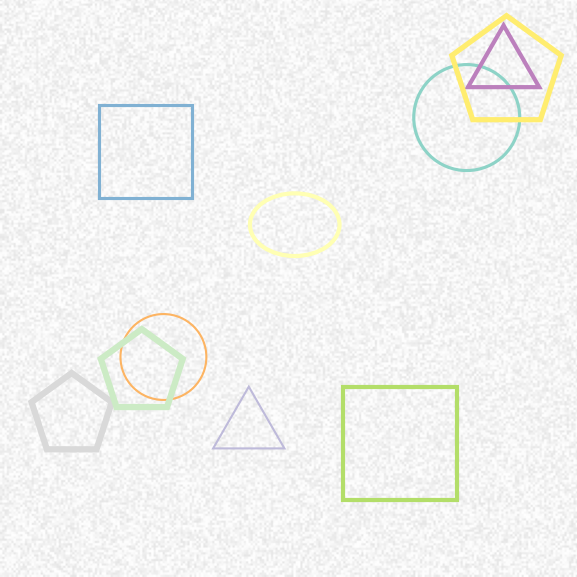[{"shape": "circle", "thickness": 1.5, "radius": 0.46, "center": [0.808, 0.796]}, {"shape": "oval", "thickness": 2, "radius": 0.39, "center": [0.51, 0.61]}, {"shape": "triangle", "thickness": 1, "radius": 0.36, "center": [0.431, 0.258]}, {"shape": "square", "thickness": 1.5, "radius": 0.4, "center": [0.252, 0.737]}, {"shape": "circle", "thickness": 1, "radius": 0.37, "center": [0.283, 0.381]}, {"shape": "square", "thickness": 2, "radius": 0.49, "center": [0.692, 0.232]}, {"shape": "pentagon", "thickness": 3, "radius": 0.37, "center": [0.124, 0.28]}, {"shape": "triangle", "thickness": 2, "radius": 0.36, "center": [0.872, 0.884]}, {"shape": "pentagon", "thickness": 3, "radius": 0.37, "center": [0.246, 0.355]}, {"shape": "pentagon", "thickness": 2.5, "radius": 0.5, "center": [0.877, 0.872]}]